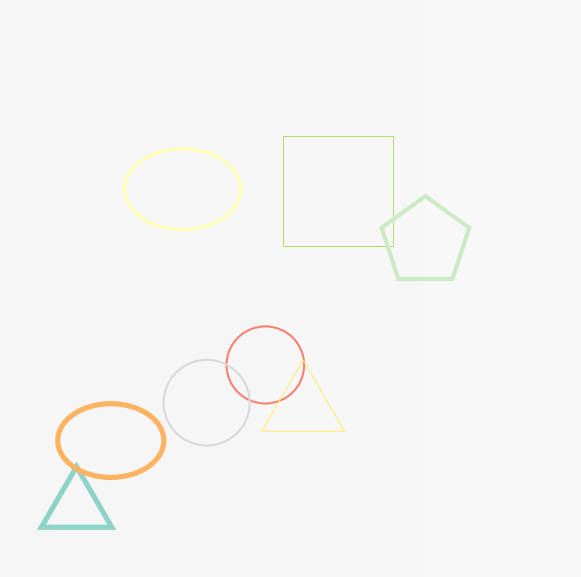[{"shape": "triangle", "thickness": 2.5, "radius": 0.35, "center": [0.132, 0.121]}, {"shape": "oval", "thickness": 1.5, "radius": 0.5, "center": [0.314, 0.672]}, {"shape": "circle", "thickness": 1, "radius": 0.33, "center": [0.457, 0.367]}, {"shape": "oval", "thickness": 2.5, "radius": 0.46, "center": [0.191, 0.236]}, {"shape": "square", "thickness": 0.5, "radius": 0.48, "center": [0.582, 0.668]}, {"shape": "circle", "thickness": 1, "radius": 0.37, "center": [0.356, 0.302]}, {"shape": "pentagon", "thickness": 2, "radius": 0.4, "center": [0.732, 0.58]}, {"shape": "triangle", "thickness": 0.5, "radius": 0.41, "center": [0.522, 0.293]}]